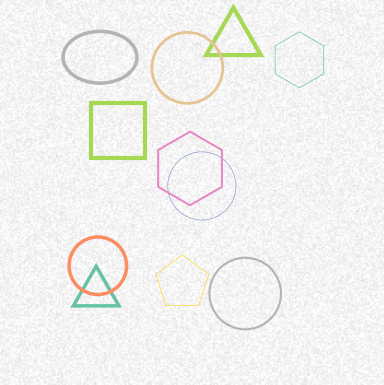[{"shape": "hexagon", "thickness": 0.5, "radius": 0.36, "center": [0.778, 0.845]}, {"shape": "triangle", "thickness": 2.5, "radius": 0.34, "center": [0.25, 0.24]}, {"shape": "circle", "thickness": 2.5, "radius": 0.37, "center": [0.254, 0.31]}, {"shape": "circle", "thickness": 0.5, "radius": 0.44, "center": [0.524, 0.517]}, {"shape": "hexagon", "thickness": 1.5, "radius": 0.48, "center": [0.494, 0.562]}, {"shape": "triangle", "thickness": 3, "radius": 0.41, "center": [0.606, 0.898]}, {"shape": "square", "thickness": 3, "radius": 0.36, "center": [0.306, 0.66]}, {"shape": "pentagon", "thickness": 0.5, "radius": 0.36, "center": [0.473, 0.265]}, {"shape": "circle", "thickness": 2, "radius": 0.46, "center": [0.487, 0.824]}, {"shape": "oval", "thickness": 2.5, "radius": 0.48, "center": [0.26, 0.851]}, {"shape": "circle", "thickness": 1.5, "radius": 0.46, "center": [0.637, 0.238]}]